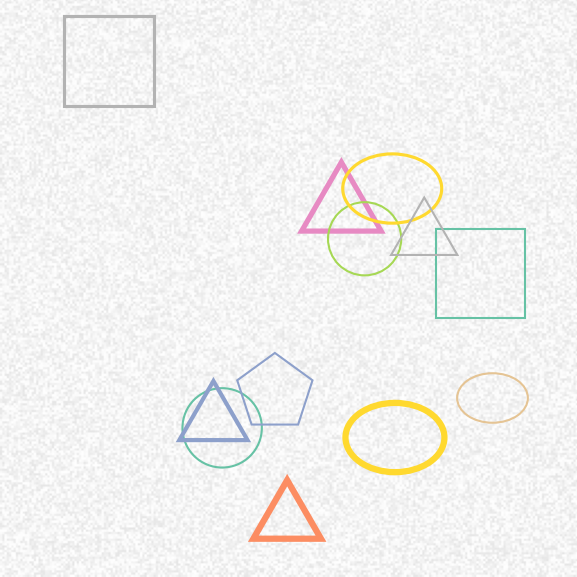[{"shape": "circle", "thickness": 1, "radius": 0.34, "center": [0.385, 0.258]}, {"shape": "square", "thickness": 1, "radius": 0.38, "center": [0.832, 0.526]}, {"shape": "triangle", "thickness": 3, "radius": 0.34, "center": [0.497, 0.1]}, {"shape": "triangle", "thickness": 2, "radius": 0.34, "center": [0.37, 0.271]}, {"shape": "pentagon", "thickness": 1, "radius": 0.34, "center": [0.476, 0.319]}, {"shape": "triangle", "thickness": 2.5, "radius": 0.4, "center": [0.591, 0.639]}, {"shape": "circle", "thickness": 1, "radius": 0.32, "center": [0.631, 0.586]}, {"shape": "oval", "thickness": 1.5, "radius": 0.43, "center": [0.679, 0.673]}, {"shape": "oval", "thickness": 3, "radius": 0.43, "center": [0.684, 0.241]}, {"shape": "oval", "thickness": 1, "radius": 0.31, "center": [0.853, 0.31]}, {"shape": "triangle", "thickness": 1, "radius": 0.33, "center": [0.735, 0.591]}, {"shape": "square", "thickness": 1.5, "radius": 0.39, "center": [0.189, 0.893]}]